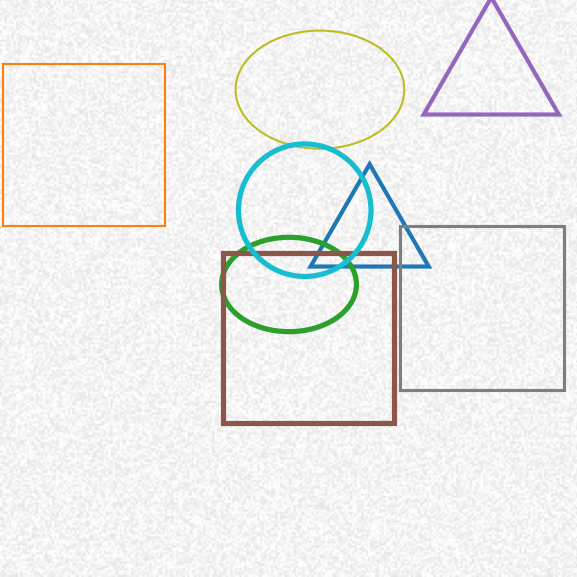[{"shape": "triangle", "thickness": 2, "radius": 0.59, "center": [0.64, 0.597]}, {"shape": "square", "thickness": 1, "radius": 0.7, "center": [0.146, 0.747]}, {"shape": "oval", "thickness": 2.5, "radius": 0.58, "center": [0.5, 0.507]}, {"shape": "triangle", "thickness": 2, "radius": 0.68, "center": [0.851, 0.868]}, {"shape": "square", "thickness": 2.5, "radius": 0.74, "center": [0.534, 0.413]}, {"shape": "square", "thickness": 1.5, "radius": 0.71, "center": [0.835, 0.466]}, {"shape": "oval", "thickness": 1, "radius": 0.73, "center": [0.554, 0.844]}, {"shape": "circle", "thickness": 2.5, "radius": 0.57, "center": [0.528, 0.635]}]